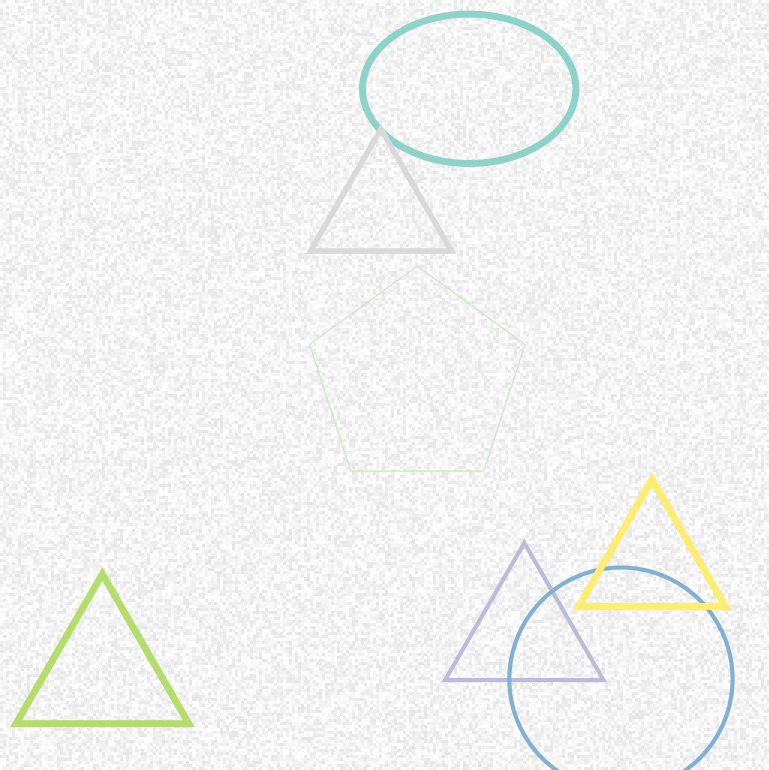[{"shape": "oval", "thickness": 2.5, "radius": 0.69, "center": [0.609, 0.885]}, {"shape": "triangle", "thickness": 1.5, "radius": 0.59, "center": [0.681, 0.176]}, {"shape": "circle", "thickness": 1.5, "radius": 0.72, "center": [0.806, 0.118]}, {"shape": "triangle", "thickness": 2.5, "radius": 0.65, "center": [0.133, 0.125]}, {"shape": "triangle", "thickness": 2, "radius": 0.53, "center": [0.495, 0.727]}, {"shape": "pentagon", "thickness": 0.5, "radius": 0.74, "center": [0.542, 0.507]}, {"shape": "triangle", "thickness": 2.5, "radius": 0.55, "center": [0.847, 0.267]}]